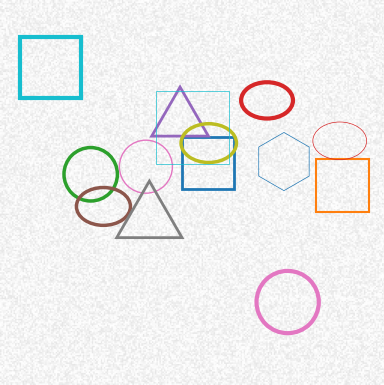[{"shape": "square", "thickness": 2, "radius": 0.34, "center": [0.539, 0.576]}, {"shape": "hexagon", "thickness": 0.5, "radius": 0.38, "center": [0.738, 0.58]}, {"shape": "square", "thickness": 1.5, "radius": 0.34, "center": [0.889, 0.518]}, {"shape": "circle", "thickness": 2.5, "radius": 0.35, "center": [0.236, 0.547]}, {"shape": "oval", "thickness": 0.5, "radius": 0.35, "center": [0.882, 0.634]}, {"shape": "oval", "thickness": 3, "radius": 0.34, "center": [0.694, 0.739]}, {"shape": "triangle", "thickness": 2, "radius": 0.43, "center": [0.468, 0.689]}, {"shape": "oval", "thickness": 2.5, "radius": 0.35, "center": [0.269, 0.464]}, {"shape": "circle", "thickness": 3, "radius": 0.4, "center": [0.747, 0.215]}, {"shape": "circle", "thickness": 1, "radius": 0.34, "center": [0.379, 0.567]}, {"shape": "triangle", "thickness": 2, "radius": 0.49, "center": [0.388, 0.432]}, {"shape": "oval", "thickness": 2.5, "radius": 0.36, "center": [0.542, 0.628]}, {"shape": "square", "thickness": 3, "radius": 0.39, "center": [0.131, 0.824]}, {"shape": "square", "thickness": 0.5, "radius": 0.47, "center": [0.5, 0.668]}]